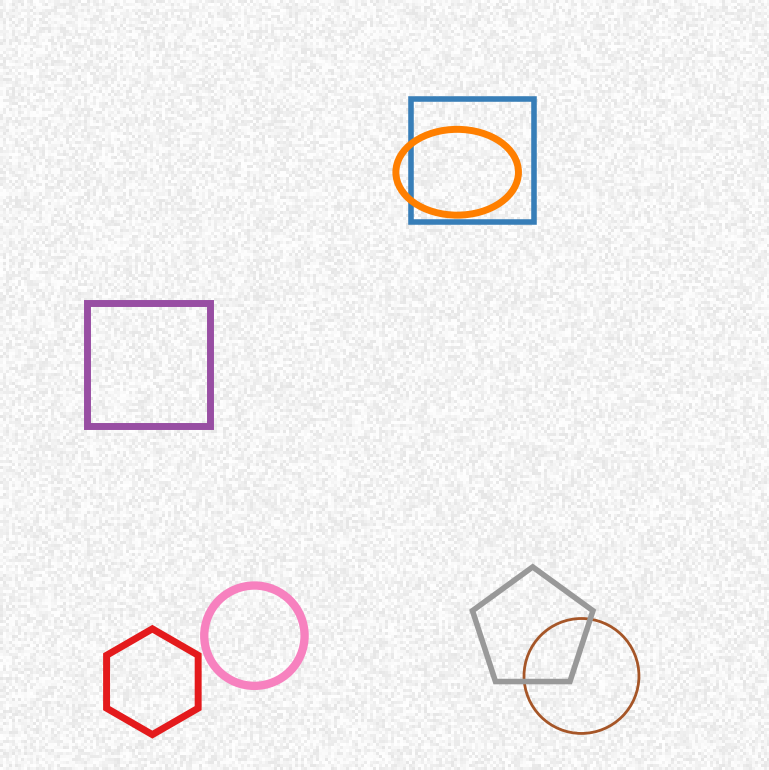[{"shape": "hexagon", "thickness": 2.5, "radius": 0.34, "center": [0.198, 0.115]}, {"shape": "square", "thickness": 2, "radius": 0.4, "center": [0.613, 0.791]}, {"shape": "square", "thickness": 2.5, "radius": 0.4, "center": [0.193, 0.526]}, {"shape": "oval", "thickness": 2.5, "radius": 0.4, "center": [0.594, 0.776]}, {"shape": "circle", "thickness": 1, "radius": 0.37, "center": [0.755, 0.122]}, {"shape": "circle", "thickness": 3, "radius": 0.33, "center": [0.33, 0.174]}, {"shape": "pentagon", "thickness": 2, "radius": 0.41, "center": [0.692, 0.181]}]